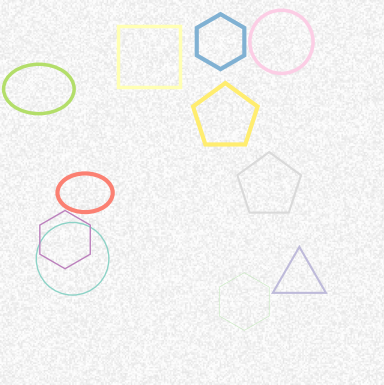[{"shape": "circle", "thickness": 1, "radius": 0.47, "center": [0.189, 0.328]}, {"shape": "square", "thickness": 2.5, "radius": 0.4, "center": [0.388, 0.854]}, {"shape": "triangle", "thickness": 1.5, "radius": 0.4, "center": [0.778, 0.279]}, {"shape": "oval", "thickness": 3, "radius": 0.36, "center": [0.221, 0.499]}, {"shape": "hexagon", "thickness": 3, "radius": 0.36, "center": [0.573, 0.892]}, {"shape": "oval", "thickness": 2.5, "radius": 0.46, "center": [0.101, 0.769]}, {"shape": "circle", "thickness": 2.5, "radius": 0.41, "center": [0.731, 0.891]}, {"shape": "pentagon", "thickness": 1.5, "radius": 0.43, "center": [0.699, 0.518]}, {"shape": "hexagon", "thickness": 1, "radius": 0.38, "center": [0.169, 0.378]}, {"shape": "hexagon", "thickness": 0.5, "radius": 0.37, "center": [0.634, 0.217]}, {"shape": "pentagon", "thickness": 3, "radius": 0.44, "center": [0.585, 0.696]}]